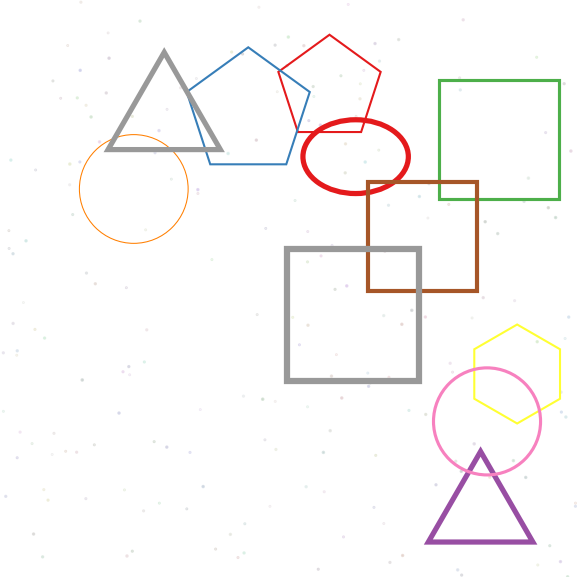[{"shape": "oval", "thickness": 2.5, "radius": 0.46, "center": [0.616, 0.728]}, {"shape": "pentagon", "thickness": 1, "radius": 0.47, "center": [0.571, 0.846]}, {"shape": "pentagon", "thickness": 1, "radius": 0.56, "center": [0.43, 0.805]}, {"shape": "square", "thickness": 1.5, "radius": 0.52, "center": [0.864, 0.758]}, {"shape": "triangle", "thickness": 2.5, "radius": 0.52, "center": [0.832, 0.113]}, {"shape": "circle", "thickness": 0.5, "radius": 0.47, "center": [0.232, 0.672]}, {"shape": "hexagon", "thickness": 1, "radius": 0.43, "center": [0.896, 0.352]}, {"shape": "square", "thickness": 2, "radius": 0.47, "center": [0.732, 0.589]}, {"shape": "circle", "thickness": 1.5, "radius": 0.46, "center": [0.843, 0.269]}, {"shape": "square", "thickness": 3, "radius": 0.57, "center": [0.611, 0.454]}, {"shape": "triangle", "thickness": 2.5, "radius": 0.56, "center": [0.284, 0.796]}]